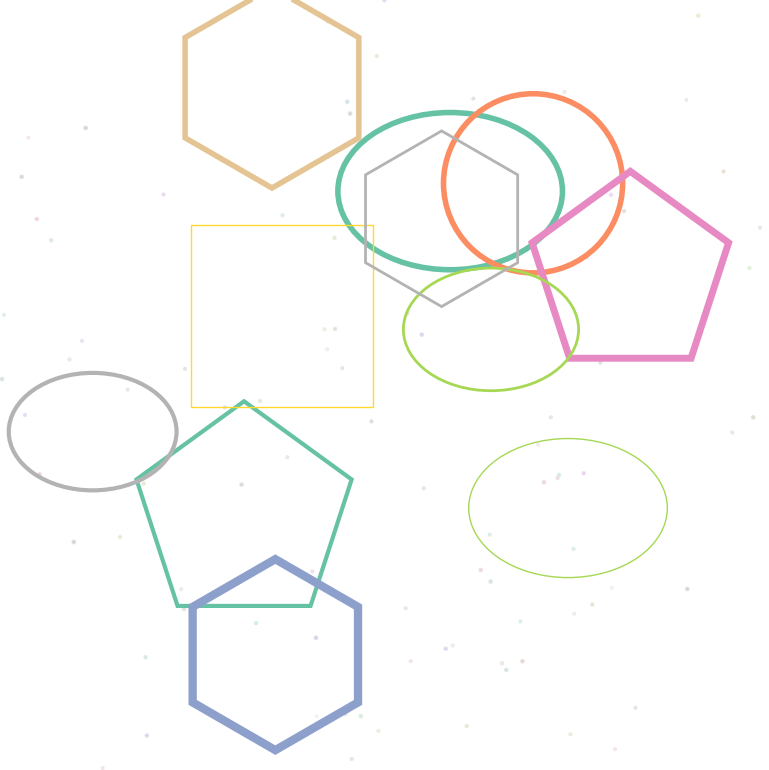[{"shape": "pentagon", "thickness": 1.5, "radius": 0.73, "center": [0.317, 0.332]}, {"shape": "oval", "thickness": 2, "radius": 0.73, "center": [0.585, 0.752]}, {"shape": "circle", "thickness": 2, "radius": 0.58, "center": [0.692, 0.762]}, {"shape": "hexagon", "thickness": 3, "radius": 0.62, "center": [0.358, 0.15]}, {"shape": "pentagon", "thickness": 2.5, "radius": 0.67, "center": [0.819, 0.643]}, {"shape": "oval", "thickness": 1, "radius": 0.57, "center": [0.638, 0.572]}, {"shape": "oval", "thickness": 0.5, "radius": 0.64, "center": [0.738, 0.34]}, {"shape": "square", "thickness": 0.5, "radius": 0.59, "center": [0.366, 0.59]}, {"shape": "hexagon", "thickness": 2, "radius": 0.65, "center": [0.353, 0.886]}, {"shape": "oval", "thickness": 1.5, "radius": 0.54, "center": [0.12, 0.439]}, {"shape": "hexagon", "thickness": 1, "radius": 0.57, "center": [0.574, 0.716]}]